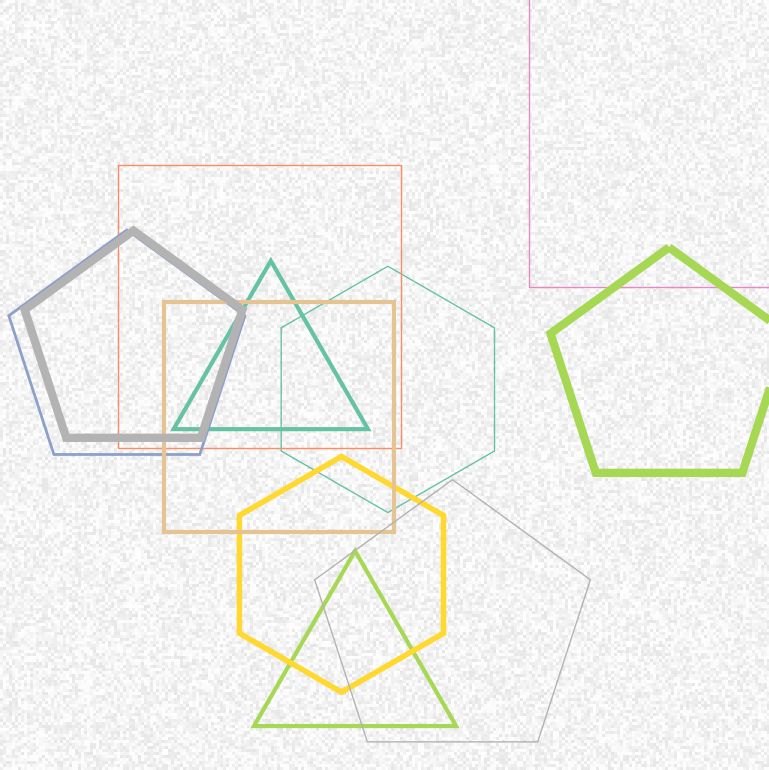[{"shape": "triangle", "thickness": 1.5, "radius": 0.73, "center": [0.352, 0.516]}, {"shape": "hexagon", "thickness": 0.5, "radius": 0.8, "center": [0.504, 0.494]}, {"shape": "square", "thickness": 0.5, "radius": 0.92, "center": [0.337, 0.602]}, {"shape": "pentagon", "thickness": 1, "radius": 0.81, "center": [0.165, 0.54]}, {"shape": "square", "thickness": 0.5, "radius": 0.94, "center": [0.874, 0.815]}, {"shape": "pentagon", "thickness": 3, "radius": 0.81, "center": [0.869, 0.517]}, {"shape": "triangle", "thickness": 1.5, "radius": 0.76, "center": [0.461, 0.133]}, {"shape": "hexagon", "thickness": 2, "radius": 0.77, "center": [0.443, 0.254]}, {"shape": "square", "thickness": 1.5, "radius": 0.75, "center": [0.362, 0.458]}, {"shape": "pentagon", "thickness": 3, "radius": 0.74, "center": [0.173, 0.552]}, {"shape": "pentagon", "thickness": 0.5, "radius": 0.94, "center": [0.588, 0.189]}]